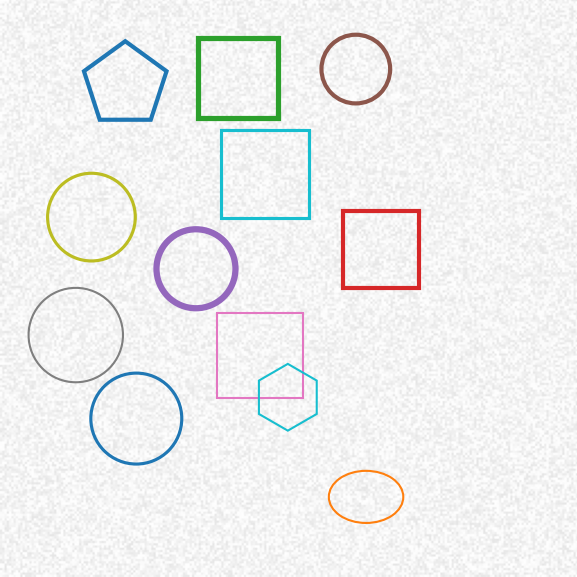[{"shape": "pentagon", "thickness": 2, "radius": 0.38, "center": [0.217, 0.853]}, {"shape": "circle", "thickness": 1.5, "radius": 0.39, "center": [0.236, 0.274]}, {"shape": "oval", "thickness": 1, "radius": 0.32, "center": [0.634, 0.139]}, {"shape": "square", "thickness": 2.5, "radius": 0.35, "center": [0.413, 0.864]}, {"shape": "square", "thickness": 2, "radius": 0.33, "center": [0.659, 0.567]}, {"shape": "circle", "thickness": 3, "radius": 0.34, "center": [0.339, 0.534]}, {"shape": "circle", "thickness": 2, "radius": 0.3, "center": [0.616, 0.88]}, {"shape": "square", "thickness": 1, "radius": 0.37, "center": [0.45, 0.383]}, {"shape": "circle", "thickness": 1, "radius": 0.41, "center": [0.131, 0.419]}, {"shape": "circle", "thickness": 1.5, "radius": 0.38, "center": [0.158, 0.623]}, {"shape": "square", "thickness": 1.5, "radius": 0.38, "center": [0.459, 0.698]}, {"shape": "hexagon", "thickness": 1, "radius": 0.29, "center": [0.498, 0.311]}]